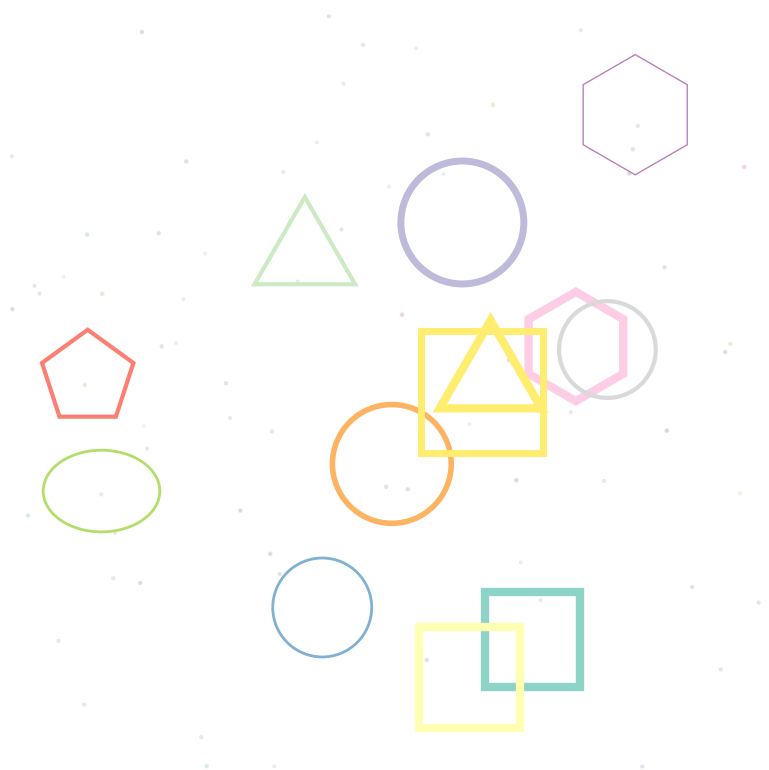[{"shape": "square", "thickness": 3, "radius": 0.31, "center": [0.691, 0.169]}, {"shape": "square", "thickness": 3, "radius": 0.33, "center": [0.61, 0.12]}, {"shape": "circle", "thickness": 2.5, "radius": 0.4, "center": [0.6, 0.711]}, {"shape": "pentagon", "thickness": 1.5, "radius": 0.31, "center": [0.114, 0.509]}, {"shape": "circle", "thickness": 1, "radius": 0.32, "center": [0.418, 0.211]}, {"shape": "circle", "thickness": 2, "radius": 0.39, "center": [0.509, 0.398]}, {"shape": "oval", "thickness": 1, "radius": 0.38, "center": [0.132, 0.362]}, {"shape": "hexagon", "thickness": 3, "radius": 0.36, "center": [0.748, 0.55]}, {"shape": "circle", "thickness": 1.5, "radius": 0.31, "center": [0.789, 0.546]}, {"shape": "hexagon", "thickness": 0.5, "radius": 0.39, "center": [0.825, 0.851]}, {"shape": "triangle", "thickness": 1.5, "radius": 0.38, "center": [0.396, 0.669]}, {"shape": "triangle", "thickness": 3, "radius": 0.38, "center": [0.637, 0.508]}, {"shape": "square", "thickness": 2.5, "radius": 0.4, "center": [0.626, 0.491]}]